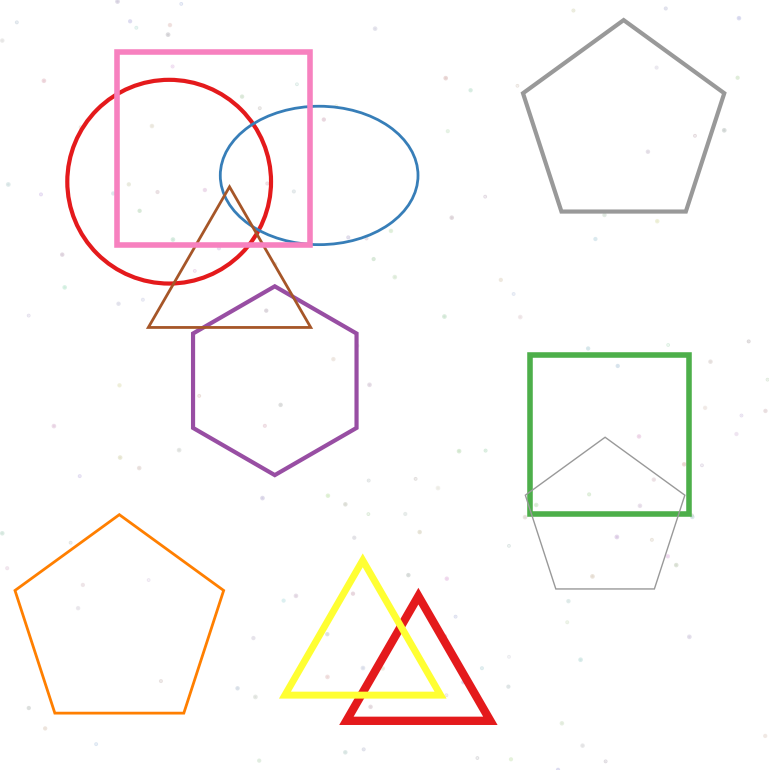[{"shape": "circle", "thickness": 1.5, "radius": 0.66, "center": [0.22, 0.764]}, {"shape": "triangle", "thickness": 3, "radius": 0.54, "center": [0.543, 0.118]}, {"shape": "oval", "thickness": 1, "radius": 0.64, "center": [0.414, 0.772]}, {"shape": "square", "thickness": 2, "radius": 0.52, "center": [0.791, 0.436]}, {"shape": "hexagon", "thickness": 1.5, "radius": 0.61, "center": [0.357, 0.506]}, {"shape": "pentagon", "thickness": 1, "radius": 0.71, "center": [0.155, 0.189]}, {"shape": "triangle", "thickness": 2.5, "radius": 0.58, "center": [0.471, 0.156]}, {"shape": "triangle", "thickness": 1, "radius": 0.61, "center": [0.298, 0.636]}, {"shape": "square", "thickness": 2, "radius": 0.63, "center": [0.277, 0.807]}, {"shape": "pentagon", "thickness": 0.5, "radius": 0.54, "center": [0.786, 0.323]}, {"shape": "pentagon", "thickness": 1.5, "radius": 0.69, "center": [0.81, 0.836]}]